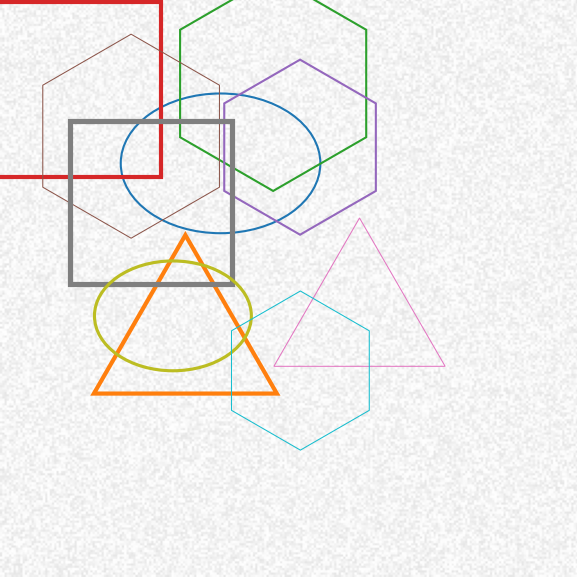[{"shape": "oval", "thickness": 1, "radius": 0.86, "center": [0.382, 0.716]}, {"shape": "triangle", "thickness": 2, "radius": 0.91, "center": [0.321, 0.409]}, {"shape": "hexagon", "thickness": 1, "radius": 0.93, "center": [0.473, 0.855]}, {"shape": "square", "thickness": 2, "radius": 0.75, "center": [0.128, 0.844]}, {"shape": "hexagon", "thickness": 1, "radius": 0.76, "center": [0.52, 0.744]}, {"shape": "hexagon", "thickness": 0.5, "radius": 0.88, "center": [0.227, 0.763]}, {"shape": "triangle", "thickness": 0.5, "radius": 0.86, "center": [0.623, 0.45]}, {"shape": "square", "thickness": 2.5, "radius": 0.7, "center": [0.261, 0.648]}, {"shape": "oval", "thickness": 1.5, "radius": 0.68, "center": [0.299, 0.452]}, {"shape": "hexagon", "thickness": 0.5, "radius": 0.69, "center": [0.52, 0.357]}]